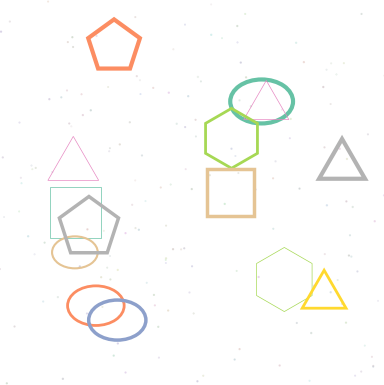[{"shape": "oval", "thickness": 3, "radius": 0.41, "center": [0.68, 0.736]}, {"shape": "square", "thickness": 0.5, "radius": 0.33, "center": [0.197, 0.448]}, {"shape": "pentagon", "thickness": 3, "radius": 0.35, "center": [0.296, 0.879]}, {"shape": "oval", "thickness": 2, "radius": 0.37, "center": [0.249, 0.206]}, {"shape": "oval", "thickness": 2.5, "radius": 0.37, "center": [0.305, 0.169]}, {"shape": "triangle", "thickness": 0.5, "radius": 0.34, "center": [0.692, 0.723]}, {"shape": "triangle", "thickness": 0.5, "radius": 0.38, "center": [0.19, 0.57]}, {"shape": "hexagon", "thickness": 2, "radius": 0.39, "center": [0.601, 0.641]}, {"shape": "hexagon", "thickness": 0.5, "radius": 0.42, "center": [0.739, 0.274]}, {"shape": "triangle", "thickness": 2, "radius": 0.33, "center": [0.842, 0.232]}, {"shape": "square", "thickness": 2.5, "radius": 0.31, "center": [0.599, 0.5]}, {"shape": "oval", "thickness": 1.5, "radius": 0.3, "center": [0.195, 0.345]}, {"shape": "pentagon", "thickness": 2.5, "radius": 0.4, "center": [0.231, 0.409]}, {"shape": "triangle", "thickness": 3, "radius": 0.34, "center": [0.888, 0.57]}]